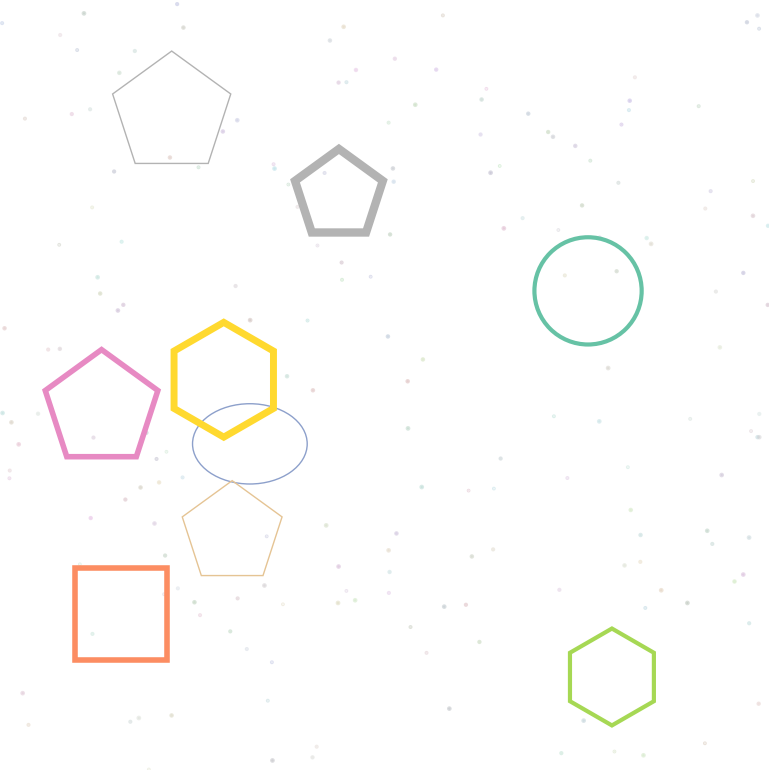[{"shape": "circle", "thickness": 1.5, "radius": 0.35, "center": [0.764, 0.622]}, {"shape": "square", "thickness": 2, "radius": 0.3, "center": [0.157, 0.202]}, {"shape": "oval", "thickness": 0.5, "radius": 0.37, "center": [0.325, 0.424]}, {"shape": "pentagon", "thickness": 2, "radius": 0.38, "center": [0.132, 0.469]}, {"shape": "hexagon", "thickness": 1.5, "radius": 0.31, "center": [0.795, 0.121]}, {"shape": "hexagon", "thickness": 2.5, "radius": 0.37, "center": [0.291, 0.507]}, {"shape": "pentagon", "thickness": 0.5, "radius": 0.34, "center": [0.302, 0.308]}, {"shape": "pentagon", "thickness": 3, "radius": 0.3, "center": [0.44, 0.747]}, {"shape": "pentagon", "thickness": 0.5, "radius": 0.4, "center": [0.223, 0.853]}]